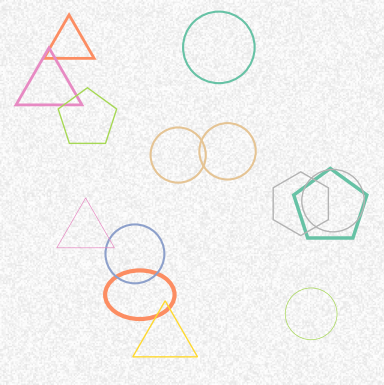[{"shape": "pentagon", "thickness": 2.5, "radius": 0.5, "center": [0.858, 0.463]}, {"shape": "circle", "thickness": 1.5, "radius": 0.46, "center": [0.568, 0.877]}, {"shape": "oval", "thickness": 3, "radius": 0.45, "center": [0.363, 0.234]}, {"shape": "triangle", "thickness": 2, "radius": 0.38, "center": [0.179, 0.886]}, {"shape": "circle", "thickness": 1.5, "radius": 0.38, "center": [0.35, 0.341]}, {"shape": "triangle", "thickness": 2, "radius": 0.49, "center": [0.127, 0.777]}, {"shape": "triangle", "thickness": 0.5, "radius": 0.43, "center": [0.222, 0.4]}, {"shape": "circle", "thickness": 0.5, "radius": 0.34, "center": [0.808, 0.185]}, {"shape": "pentagon", "thickness": 1, "radius": 0.4, "center": [0.227, 0.692]}, {"shape": "triangle", "thickness": 1, "radius": 0.49, "center": [0.429, 0.122]}, {"shape": "circle", "thickness": 1.5, "radius": 0.36, "center": [0.463, 0.597]}, {"shape": "circle", "thickness": 1.5, "radius": 0.37, "center": [0.591, 0.607]}, {"shape": "hexagon", "thickness": 1, "radius": 0.41, "center": [0.781, 0.471]}, {"shape": "circle", "thickness": 1, "radius": 0.41, "center": [0.865, 0.479]}]